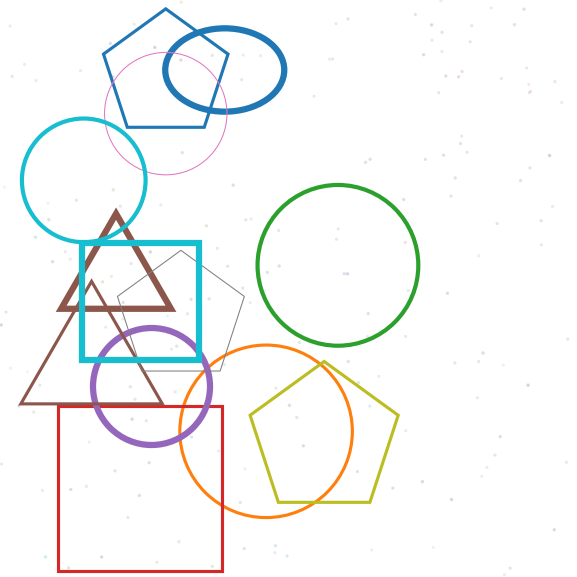[{"shape": "oval", "thickness": 3, "radius": 0.52, "center": [0.389, 0.878]}, {"shape": "pentagon", "thickness": 1.5, "radius": 0.57, "center": [0.287, 0.87]}, {"shape": "circle", "thickness": 1.5, "radius": 0.75, "center": [0.461, 0.252]}, {"shape": "circle", "thickness": 2, "radius": 0.7, "center": [0.585, 0.54]}, {"shape": "square", "thickness": 1.5, "radius": 0.71, "center": [0.242, 0.153]}, {"shape": "circle", "thickness": 3, "radius": 0.51, "center": [0.262, 0.33]}, {"shape": "triangle", "thickness": 3, "radius": 0.55, "center": [0.201, 0.519]}, {"shape": "triangle", "thickness": 1.5, "radius": 0.71, "center": [0.159, 0.371]}, {"shape": "circle", "thickness": 0.5, "radius": 0.53, "center": [0.287, 0.802]}, {"shape": "pentagon", "thickness": 0.5, "radius": 0.58, "center": [0.313, 0.45]}, {"shape": "pentagon", "thickness": 1.5, "radius": 0.67, "center": [0.561, 0.238]}, {"shape": "circle", "thickness": 2, "radius": 0.54, "center": [0.145, 0.687]}, {"shape": "square", "thickness": 3, "radius": 0.51, "center": [0.243, 0.477]}]